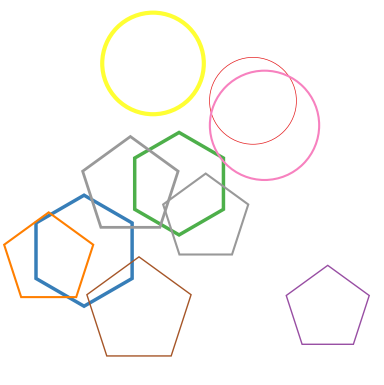[{"shape": "circle", "thickness": 0.5, "radius": 0.56, "center": [0.657, 0.738]}, {"shape": "hexagon", "thickness": 2.5, "radius": 0.72, "center": [0.218, 0.349]}, {"shape": "hexagon", "thickness": 2.5, "radius": 0.67, "center": [0.465, 0.523]}, {"shape": "pentagon", "thickness": 1, "radius": 0.57, "center": [0.851, 0.197]}, {"shape": "pentagon", "thickness": 1.5, "radius": 0.61, "center": [0.126, 0.327]}, {"shape": "circle", "thickness": 3, "radius": 0.66, "center": [0.397, 0.835]}, {"shape": "pentagon", "thickness": 1, "radius": 0.71, "center": [0.361, 0.191]}, {"shape": "circle", "thickness": 1.5, "radius": 0.71, "center": [0.687, 0.674]}, {"shape": "pentagon", "thickness": 1.5, "radius": 0.58, "center": [0.534, 0.433]}, {"shape": "pentagon", "thickness": 2, "radius": 0.65, "center": [0.339, 0.515]}]